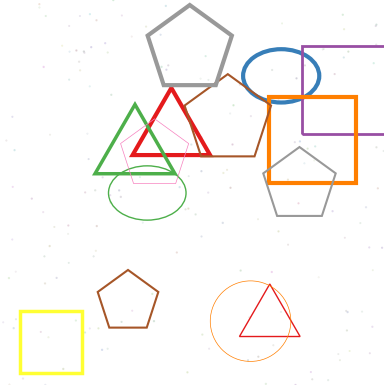[{"shape": "triangle", "thickness": 3, "radius": 0.58, "center": [0.445, 0.655]}, {"shape": "triangle", "thickness": 1, "radius": 0.45, "center": [0.701, 0.171]}, {"shape": "oval", "thickness": 3, "radius": 0.49, "center": [0.73, 0.803]}, {"shape": "oval", "thickness": 1, "radius": 0.5, "center": [0.383, 0.499]}, {"shape": "triangle", "thickness": 2.5, "radius": 0.6, "center": [0.351, 0.609]}, {"shape": "square", "thickness": 2, "radius": 0.57, "center": [0.899, 0.766]}, {"shape": "circle", "thickness": 0.5, "radius": 0.52, "center": [0.651, 0.166]}, {"shape": "square", "thickness": 3, "radius": 0.56, "center": [0.812, 0.637]}, {"shape": "square", "thickness": 2.5, "radius": 0.4, "center": [0.132, 0.111]}, {"shape": "pentagon", "thickness": 1.5, "radius": 0.59, "center": [0.592, 0.689]}, {"shape": "pentagon", "thickness": 1.5, "radius": 0.41, "center": [0.333, 0.216]}, {"shape": "pentagon", "thickness": 0.5, "radius": 0.46, "center": [0.402, 0.598]}, {"shape": "pentagon", "thickness": 3, "radius": 0.58, "center": [0.493, 0.872]}, {"shape": "pentagon", "thickness": 1.5, "radius": 0.49, "center": [0.778, 0.519]}]